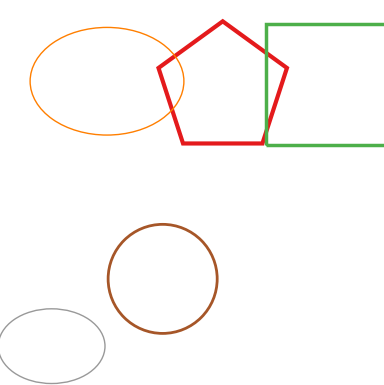[{"shape": "pentagon", "thickness": 3, "radius": 0.88, "center": [0.579, 0.769]}, {"shape": "square", "thickness": 2.5, "radius": 0.79, "center": [0.849, 0.78]}, {"shape": "oval", "thickness": 1, "radius": 1.0, "center": [0.278, 0.789]}, {"shape": "circle", "thickness": 2, "radius": 0.71, "center": [0.422, 0.276]}, {"shape": "oval", "thickness": 1, "radius": 0.69, "center": [0.134, 0.101]}]